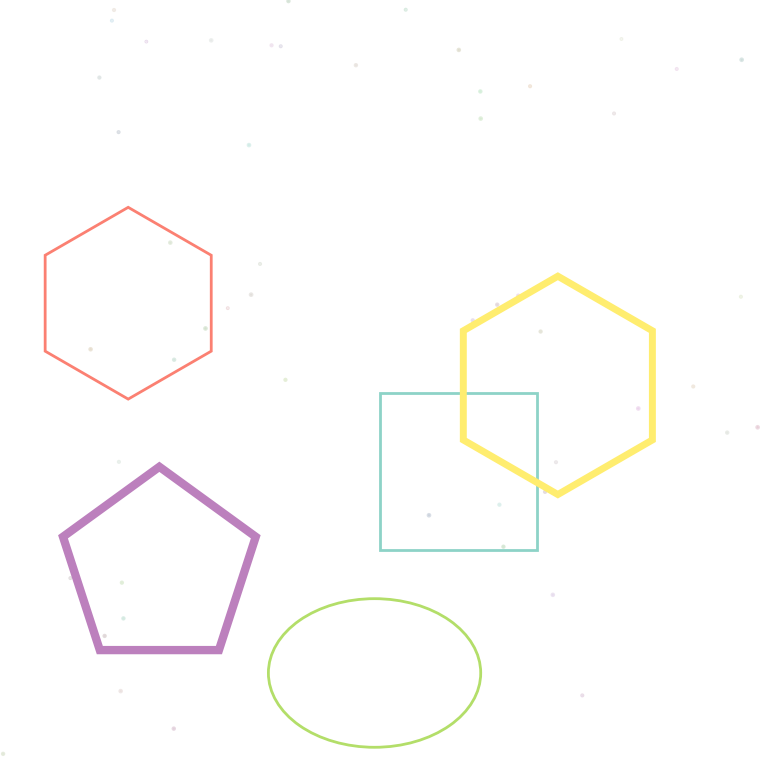[{"shape": "square", "thickness": 1, "radius": 0.51, "center": [0.596, 0.388]}, {"shape": "hexagon", "thickness": 1, "radius": 0.62, "center": [0.166, 0.606]}, {"shape": "oval", "thickness": 1, "radius": 0.69, "center": [0.486, 0.126]}, {"shape": "pentagon", "thickness": 3, "radius": 0.66, "center": [0.207, 0.262]}, {"shape": "hexagon", "thickness": 2.5, "radius": 0.71, "center": [0.724, 0.5]}]